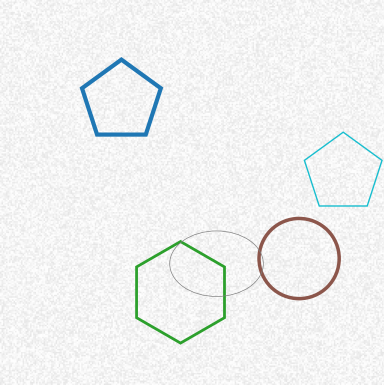[{"shape": "pentagon", "thickness": 3, "radius": 0.54, "center": [0.315, 0.738]}, {"shape": "hexagon", "thickness": 2, "radius": 0.66, "center": [0.469, 0.241]}, {"shape": "circle", "thickness": 2.5, "radius": 0.52, "center": [0.777, 0.328]}, {"shape": "oval", "thickness": 0.5, "radius": 0.61, "center": [0.562, 0.315]}, {"shape": "pentagon", "thickness": 1, "radius": 0.53, "center": [0.891, 0.551]}]